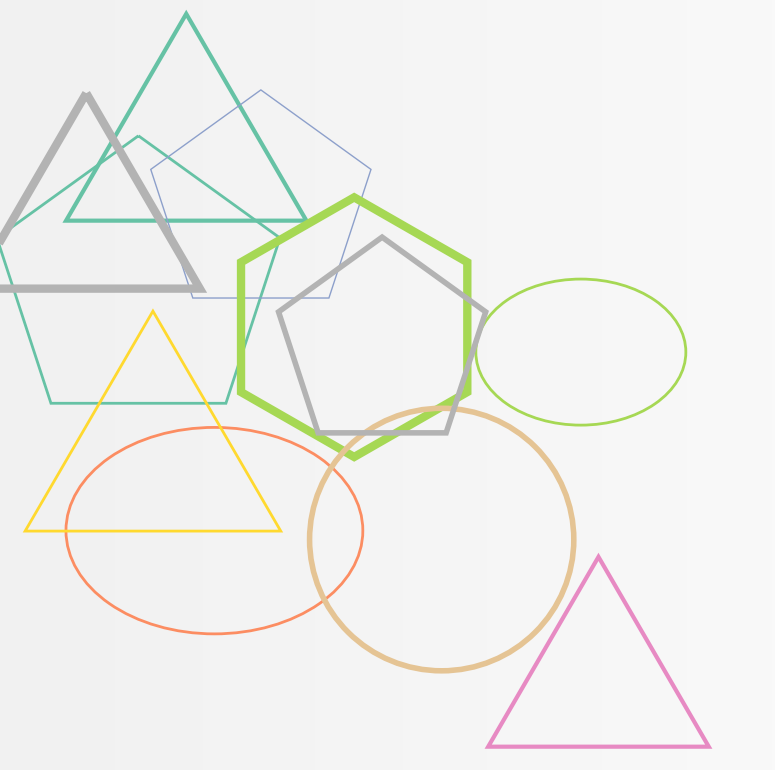[{"shape": "pentagon", "thickness": 1, "radius": 0.96, "center": [0.179, 0.632]}, {"shape": "triangle", "thickness": 1.5, "radius": 0.9, "center": [0.24, 0.803]}, {"shape": "oval", "thickness": 1, "radius": 0.96, "center": [0.277, 0.311]}, {"shape": "pentagon", "thickness": 0.5, "radius": 0.75, "center": [0.337, 0.734]}, {"shape": "triangle", "thickness": 1.5, "radius": 0.82, "center": [0.772, 0.112]}, {"shape": "oval", "thickness": 1, "radius": 0.68, "center": [0.749, 0.543]}, {"shape": "hexagon", "thickness": 3, "radius": 0.84, "center": [0.457, 0.575]}, {"shape": "triangle", "thickness": 1, "radius": 0.95, "center": [0.197, 0.405]}, {"shape": "circle", "thickness": 2, "radius": 0.85, "center": [0.57, 0.299]}, {"shape": "triangle", "thickness": 3, "radius": 0.85, "center": [0.111, 0.71]}, {"shape": "pentagon", "thickness": 2, "radius": 0.7, "center": [0.493, 0.552]}]